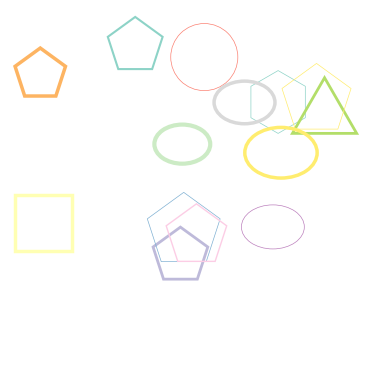[{"shape": "pentagon", "thickness": 1.5, "radius": 0.37, "center": [0.351, 0.881]}, {"shape": "hexagon", "thickness": 0.5, "radius": 0.41, "center": [0.722, 0.735]}, {"shape": "square", "thickness": 2.5, "radius": 0.37, "center": [0.113, 0.421]}, {"shape": "pentagon", "thickness": 2, "radius": 0.37, "center": [0.469, 0.335]}, {"shape": "circle", "thickness": 0.5, "radius": 0.44, "center": [0.531, 0.852]}, {"shape": "pentagon", "thickness": 0.5, "radius": 0.5, "center": [0.477, 0.401]}, {"shape": "pentagon", "thickness": 2.5, "radius": 0.34, "center": [0.105, 0.806]}, {"shape": "triangle", "thickness": 2, "radius": 0.48, "center": [0.843, 0.702]}, {"shape": "pentagon", "thickness": 1, "radius": 0.41, "center": [0.51, 0.388]}, {"shape": "oval", "thickness": 2.5, "radius": 0.4, "center": [0.635, 0.734]}, {"shape": "oval", "thickness": 0.5, "radius": 0.41, "center": [0.709, 0.411]}, {"shape": "oval", "thickness": 3, "radius": 0.36, "center": [0.474, 0.626]}, {"shape": "pentagon", "thickness": 0.5, "radius": 0.47, "center": [0.822, 0.741]}, {"shape": "oval", "thickness": 2.5, "radius": 0.47, "center": [0.73, 0.603]}]